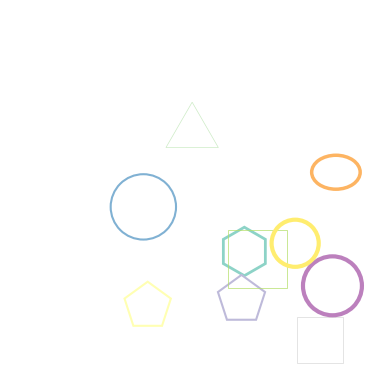[{"shape": "hexagon", "thickness": 2, "radius": 0.31, "center": [0.635, 0.347]}, {"shape": "pentagon", "thickness": 1.5, "radius": 0.32, "center": [0.384, 0.205]}, {"shape": "pentagon", "thickness": 1.5, "radius": 0.32, "center": [0.627, 0.222]}, {"shape": "circle", "thickness": 1.5, "radius": 0.42, "center": [0.372, 0.463]}, {"shape": "oval", "thickness": 2.5, "radius": 0.31, "center": [0.873, 0.553]}, {"shape": "square", "thickness": 0.5, "radius": 0.38, "center": [0.669, 0.327]}, {"shape": "square", "thickness": 0.5, "radius": 0.3, "center": [0.831, 0.118]}, {"shape": "circle", "thickness": 3, "radius": 0.38, "center": [0.864, 0.258]}, {"shape": "triangle", "thickness": 0.5, "radius": 0.39, "center": [0.499, 0.656]}, {"shape": "circle", "thickness": 3, "radius": 0.31, "center": [0.767, 0.368]}]